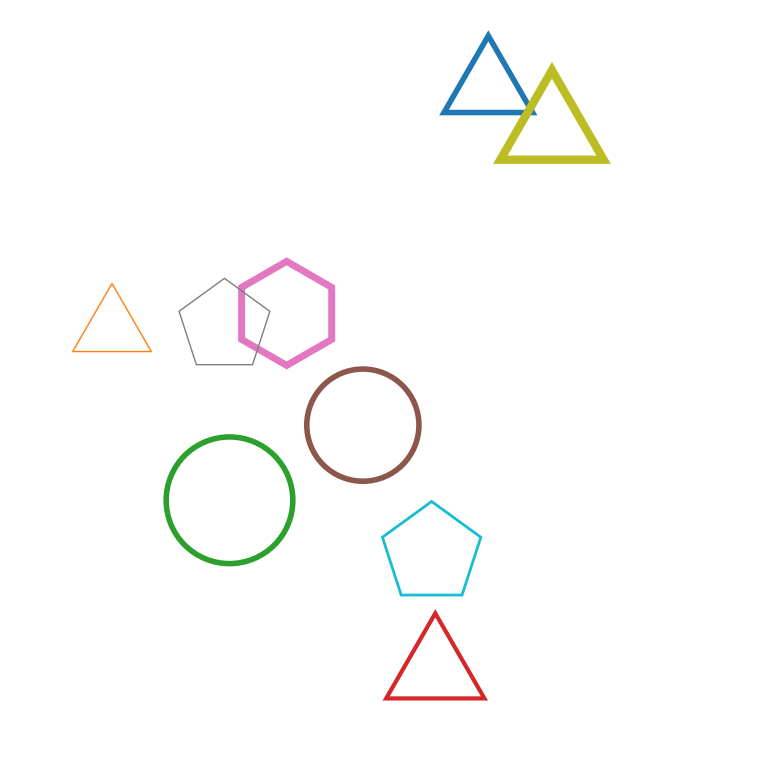[{"shape": "triangle", "thickness": 2, "radius": 0.33, "center": [0.634, 0.887]}, {"shape": "triangle", "thickness": 0.5, "radius": 0.29, "center": [0.145, 0.573]}, {"shape": "circle", "thickness": 2, "radius": 0.41, "center": [0.298, 0.35]}, {"shape": "triangle", "thickness": 1.5, "radius": 0.37, "center": [0.565, 0.13]}, {"shape": "circle", "thickness": 2, "radius": 0.36, "center": [0.471, 0.448]}, {"shape": "hexagon", "thickness": 2.5, "radius": 0.34, "center": [0.372, 0.593]}, {"shape": "pentagon", "thickness": 0.5, "radius": 0.31, "center": [0.292, 0.577]}, {"shape": "triangle", "thickness": 3, "radius": 0.39, "center": [0.717, 0.831]}, {"shape": "pentagon", "thickness": 1, "radius": 0.34, "center": [0.561, 0.282]}]